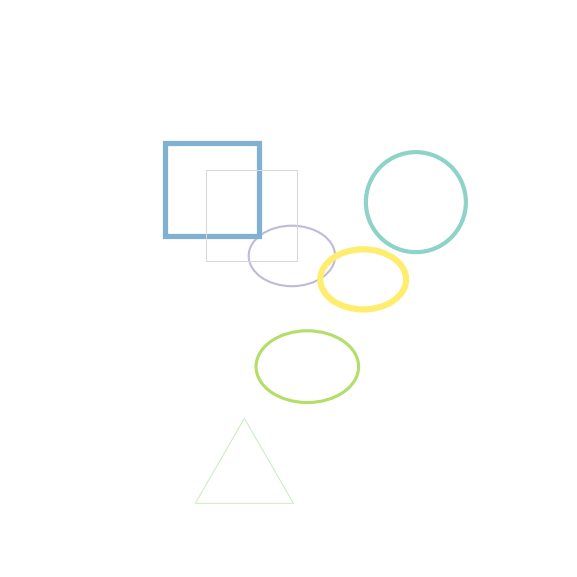[{"shape": "circle", "thickness": 2, "radius": 0.43, "center": [0.72, 0.649]}, {"shape": "oval", "thickness": 1, "radius": 0.37, "center": [0.505, 0.556]}, {"shape": "square", "thickness": 2.5, "radius": 0.4, "center": [0.367, 0.671]}, {"shape": "oval", "thickness": 1.5, "radius": 0.44, "center": [0.532, 0.364]}, {"shape": "square", "thickness": 0.5, "radius": 0.39, "center": [0.436, 0.626]}, {"shape": "triangle", "thickness": 0.5, "radius": 0.49, "center": [0.423, 0.177]}, {"shape": "oval", "thickness": 3, "radius": 0.37, "center": [0.629, 0.515]}]